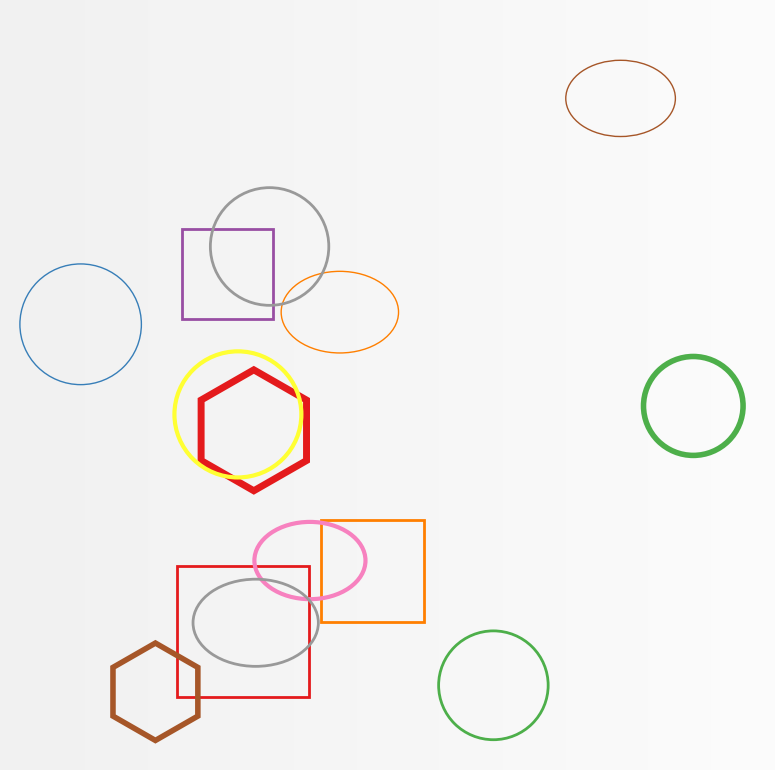[{"shape": "hexagon", "thickness": 2.5, "radius": 0.39, "center": [0.328, 0.441]}, {"shape": "square", "thickness": 1, "radius": 0.43, "center": [0.314, 0.18]}, {"shape": "circle", "thickness": 0.5, "radius": 0.39, "center": [0.104, 0.579]}, {"shape": "circle", "thickness": 2, "radius": 0.32, "center": [0.895, 0.473]}, {"shape": "circle", "thickness": 1, "radius": 0.35, "center": [0.637, 0.11]}, {"shape": "square", "thickness": 1, "radius": 0.29, "center": [0.293, 0.645]}, {"shape": "oval", "thickness": 0.5, "radius": 0.38, "center": [0.439, 0.595]}, {"shape": "square", "thickness": 1, "radius": 0.33, "center": [0.481, 0.259]}, {"shape": "circle", "thickness": 1.5, "radius": 0.41, "center": [0.307, 0.462]}, {"shape": "hexagon", "thickness": 2, "radius": 0.32, "center": [0.201, 0.102]}, {"shape": "oval", "thickness": 0.5, "radius": 0.35, "center": [0.801, 0.872]}, {"shape": "oval", "thickness": 1.5, "radius": 0.36, "center": [0.4, 0.272]}, {"shape": "oval", "thickness": 1, "radius": 0.4, "center": [0.33, 0.191]}, {"shape": "circle", "thickness": 1, "radius": 0.38, "center": [0.348, 0.68]}]